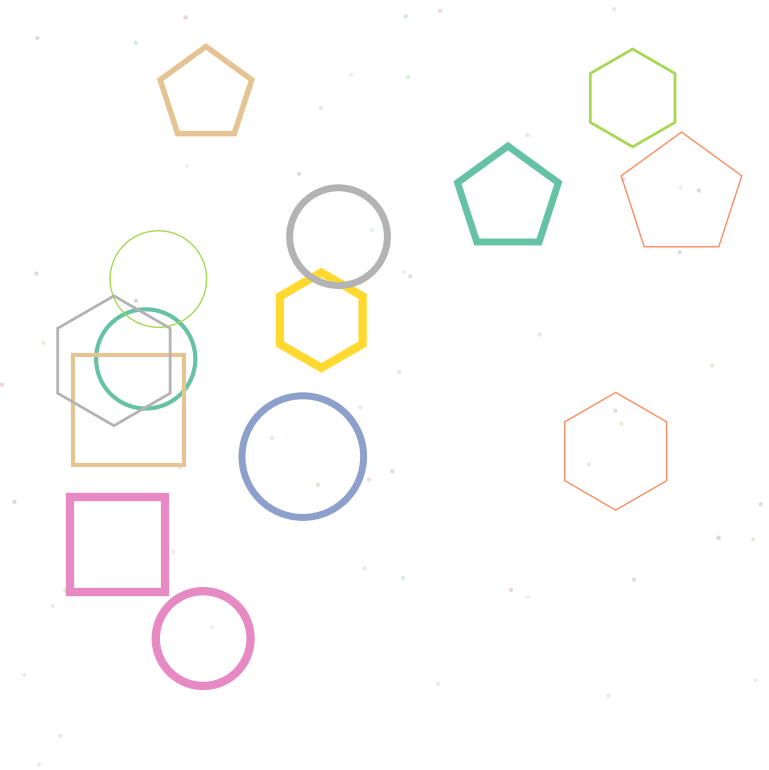[{"shape": "circle", "thickness": 1.5, "radius": 0.32, "center": [0.189, 0.534]}, {"shape": "pentagon", "thickness": 2.5, "radius": 0.34, "center": [0.66, 0.741]}, {"shape": "pentagon", "thickness": 0.5, "radius": 0.41, "center": [0.885, 0.746]}, {"shape": "hexagon", "thickness": 0.5, "radius": 0.38, "center": [0.8, 0.414]}, {"shape": "circle", "thickness": 2.5, "radius": 0.39, "center": [0.393, 0.407]}, {"shape": "square", "thickness": 3, "radius": 0.31, "center": [0.153, 0.292]}, {"shape": "circle", "thickness": 3, "radius": 0.31, "center": [0.264, 0.171]}, {"shape": "hexagon", "thickness": 1, "radius": 0.32, "center": [0.822, 0.873]}, {"shape": "circle", "thickness": 0.5, "radius": 0.31, "center": [0.206, 0.638]}, {"shape": "hexagon", "thickness": 3, "radius": 0.31, "center": [0.417, 0.584]}, {"shape": "pentagon", "thickness": 2, "radius": 0.31, "center": [0.267, 0.877]}, {"shape": "square", "thickness": 1.5, "radius": 0.36, "center": [0.167, 0.468]}, {"shape": "circle", "thickness": 2.5, "radius": 0.32, "center": [0.44, 0.693]}, {"shape": "hexagon", "thickness": 1, "radius": 0.42, "center": [0.148, 0.531]}]